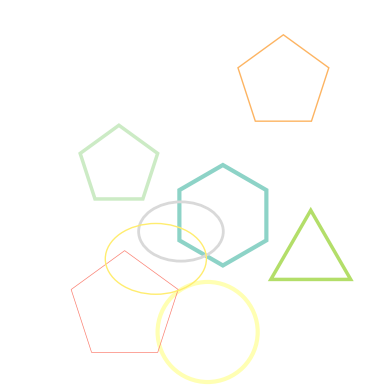[{"shape": "hexagon", "thickness": 3, "radius": 0.65, "center": [0.579, 0.441]}, {"shape": "circle", "thickness": 3, "radius": 0.65, "center": [0.539, 0.138]}, {"shape": "pentagon", "thickness": 0.5, "radius": 0.73, "center": [0.324, 0.203]}, {"shape": "pentagon", "thickness": 1, "radius": 0.62, "center": [0.736, 0.786]}, {"shape": "triangle", "thickness": 2.5, "radius": 0.6, "center": [0.807, 0.334]}, {"shape": "oval", "thickness": 2, "radius": 0.55, "center": [0.47, 0.399]}, {"shape": "pentagon", "thickness": 2.5, "radius": 0.53, "center": [0.309, 0.569]}, {"shape": "oval", "thickness": 1, "radius": 0.66, "center": [0.405, 0.328]}]